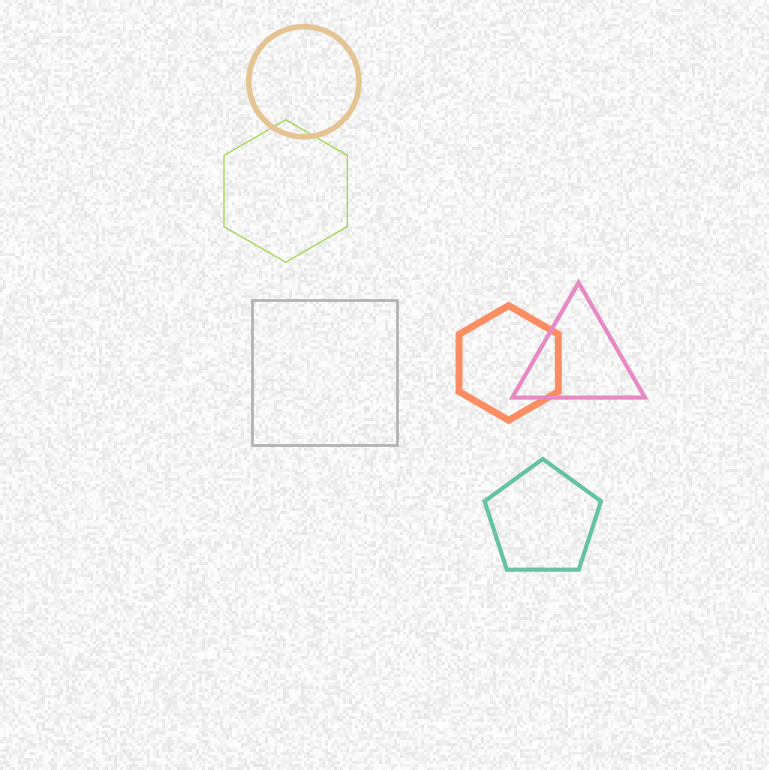[{"shape": "pentagon", "thickness": 1.5, "radius": 0.4, "center": [0.705, 0.324]}, {"shape": "hexagon", "thickness": 2.5, "radius": 0.37, "center": [0.661, 0.529]}, {"shape": "triangle", "thickness": 1.5, "radius": 0.5, "center": [0.751, 0.533]}, {"shape": "hexagon", "thickness": 0.5, "radius": 0.46, "center": [0.371, 0.752]}, {"shape": "circle", "thickness": 2, "radius": 0.36, "center": [0.395, 0.894]}, {"shape": "square", "thickness": 1, "radius": 0.47, "center": [0.421, 0.516]}]